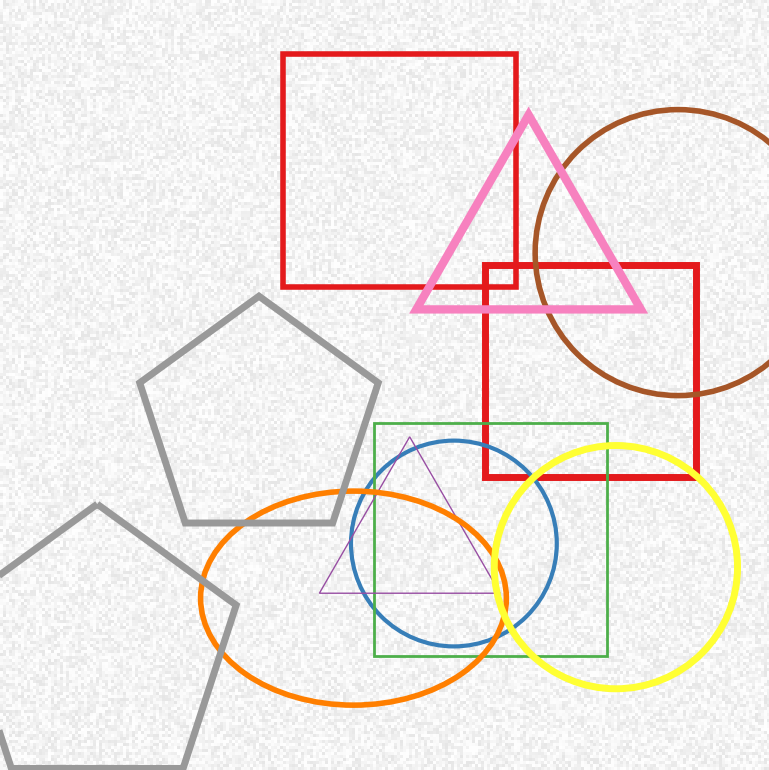[{"shape": "square", "thickness": 2, "radius": 0.76, "center": [0.519, 0.778]}, {"shape": "square", "thickness": 2.5, "radius": 0.69, "center": [0.767, 0.518]}, {"shape": "circle", "thickness": 1.5, "radius": 0.67, "center": [0.589, 0.294]}, {"shape": "square", "thickness": 1, "radius": 0.76, "center": [0.637, 0.3]}, {"shape": "triangle", "thickness": 0.5, "radius": 0.68, "center": [0.532, 0.297]}, {"shape": "oval", "thickness": 2, "radius": 0.99, "center": [0.459, 0.223]}, {"shape": "circle", "thickness": 2.5, "radius": 0.79, "center": [0.8, 0.263]}, {"shape": "circle", "thickness": 2, "radius": 0.93, "center": [0.881, 0.672]}, {"shape": "triangle", "thickness": 3, "radius": 0.84, "center": [0.687, 0.682]}, {"shape": "pentagon", "thickness": 2.5, "radius": 0.95, "center": [0.126, 0.156]}, {"shape": "pentagon", "thickness": 2.5, "radius": 0.81, "center": [0.336, 0.453]}]